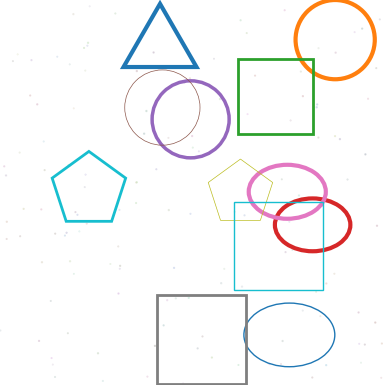[{"shape": "oval", "thickness": 1, "radius": 0.59, "center": [0.752, 0.13]}, {"shape": "triangle", "thickness": 3, "radius": 0.55, "center": [0.416, 0.881]}, {"shape": "circle", "thickness": 3, "radius": 0.51, "center": [0.871, 0.897]}, {"shape": "square", "thickness": 2, "radius": 0.48, "center": [0.715, 0.749]}, {"shape": "oval", "thickness": 3, "radius": 0.49, "center": [0.812, 0.416]}, {"shape": "circle", "thickness": 2.5, "radius": 0.5, "center": [0.495, 0.69]}, {"shape": "circle", "thickness": 0.5, "radius": 0.49, "center": [0.422, 0.721]}, {"shape": "oval", "thickness": 3, "radius": 0.5, "center": [0.746, 0.502]}, {"shape": "square", "thickness": 2, "radius": 0.58, "center": [0.523, 0.119]}, {"shape": "pentagon", "thickness": 0.5, "radius": 0.44, "center": [0.625, 0.499]}, {"shape": "square", "thickness": 1, "radius": 0.58, "center": [0.723, 0.361]}, {"shape": "pentagon", "thickness": 2, "radius": 0.5, "center": [0.231, 0.506]}]